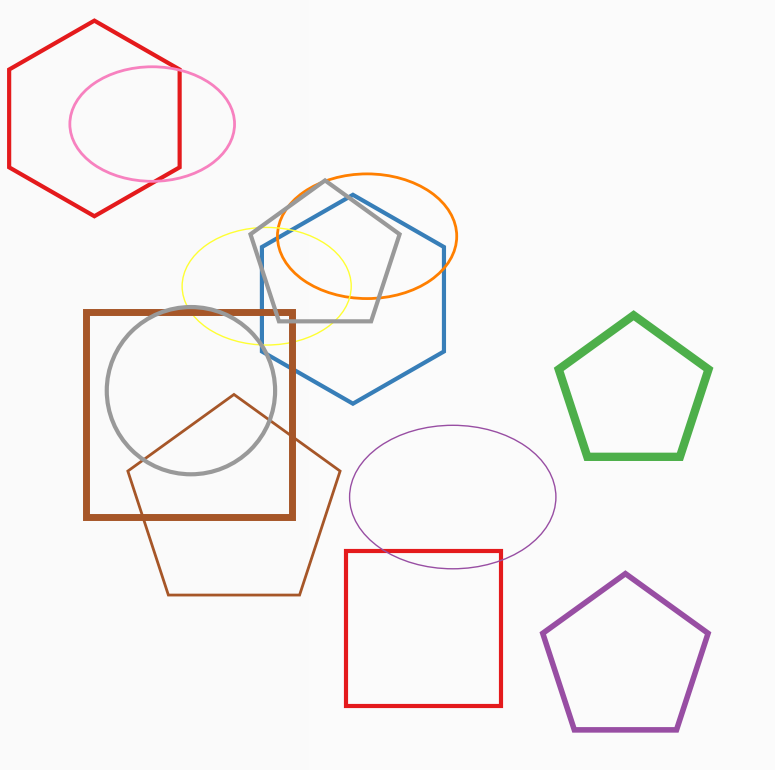[{"shape": "hexagon", "thickness": 1.5, "radius": 0.64, "center": [0.122, 0.846]}, {"shape": "square", "thickness": 1.5, "radius": 0.5, "center": [0.546, 0.184]}, {"shape": "hexagon", "thickness": 1.5, "radius": 0.68, "center": [0.455, 0.611]}, {"shape": "pentagon", "thickness": 3, "radius": 0.51, "center": [0.818, 0.489]}, {"shape": "pentagon", "thickness": 2, "radius": 0.56, "center": [0.807, 0.143]}, {"shape": "oval", "thickness": 0.5, "radius": 0.67, "center": [0.584, 0.354]}, {"shape": "oval", "thickness": 1, "radius": 0.58, "center": [0.474, 0.693]}, {"shape": "oval", "thickness": 0.5, "radius": 0.55, "center": [0.344, 0.628]}, {"shape": "pentagon", "thickness": 1, "radius": 0.72, "center": [0.302, 0.344]}, {"shape": "square", "thickness": 2.5, "radius": 0.67, "center": [0.244, 0.462]}, {"shape": "oval", "thickness": 1, "radius": 0.53, "center": [0.196, 0.839]}, {"shape": "pentagon", "thickness": 1.5, "radius": 0.51, "center": [0.419, 0.665]}, {"shape": "circle", "thickness": 1.5, "radius": 0.54, "center": [0.246, 0.493]}]